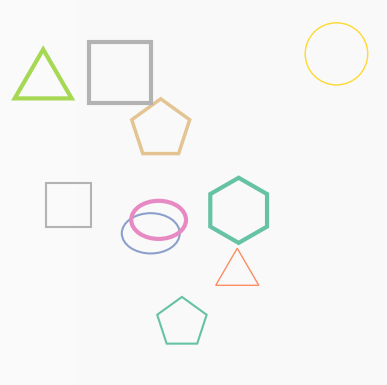[{"shape": "hexagon", "thickness": 3, "radius": 0.42, "center": [0.616, 0.454]}, {"shape": "pentagon", "thickness": 1.5, "radius": 0.34, "center": [0.469, 0.162]}, {"shape": "triangle", "thickness": 1, "radius": 0.32, "center": [0.612, 0.291]}, {"shape": "oval", "thickness": 1.5, "radius": 0.37, "center": [0.389, 0.394]}, {"shape": "oval", "thickness": 3, "radius": 0.35, "center": [0.409, 0.429]}, {"shape": "triangle", "thickness": 3, "radius": 0.42, "center": [0.111, 0.787]}, {"shape": "circle", "thickness": 1, "radius": 0.4, "center": [0.868, 0.86]}, {"shape": "pentagon", "thickness": 2.5, "radius": 0.39, "center": [0.415, 0.665]}, {"shape": "square", "thickness": 1.5, "radius": 0.29, "center": [0.177, 0.467]}, {"shape": "square", "thickness": 3, "radius": 0.4, "center": [0.309, 0.812]}]